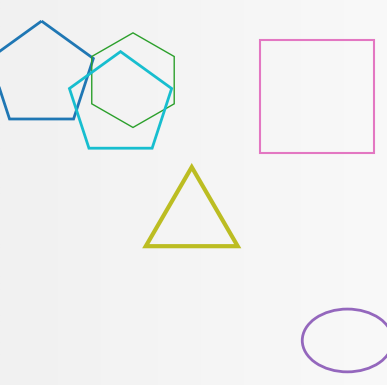[{"shape": "pentagon", "thickness": 2, "radius": 0.7, "center": [0.107, 0.805]}, {"shape": "hexagon", "thickness": 1, "radius": 0.61, "center": [0.343, 0.792]}, {"shape": "oval", "thickness": 2, "radius": 0.58, "center": [0.897, 0.116]}, {"shape": "square", "thickness": 1.5, "radius": 0.74, "center": [0.817, 0.749]}, {"shape": "triangle", "thickness": 3, "radius": 0.68, "center": [0.495, 0.429]}, {"shape": "pentagon", "thickness": 2, "radius": 0.69, "center": [0.311, 0.727]}]